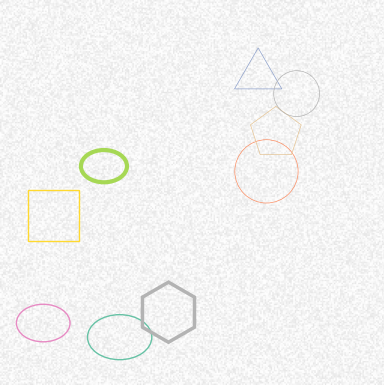[{"shape": "oval", "thickness": 1, "radius": 0.42, "center": [0.311, 0.124]}, {"shape": "circle", "thickness": 0.5, "radius": 0.41, "center": [0.692, 0.555]}, {"shape": "triangle", "thickness": 0.5, "radius": 0.35, "center": [0.67, 0.805]}, {"shape": "oval", "thickness": 1, "radius": 0.35, "center": [0.112, 0.161]}, {"shape": "oval", "thickness": 3, "radius": 0.3, "center": [0.27, 0.568]}, {"shape": "square", "thickness": 1, "radius": 0.33, "center": [0.138, 0.441]}, {"shape": "pentagon", "thickness": 0.5, "radius": 0.35, "center": [0.716, 0.654]}, {"shape": "circle", "thickness": 0.5, "radius": 0.3, "center": [0.77, 0.757]}, {"shape": "hexagon", "thickness": 2.5, "radius": 0.39, "center": [0.438, 0.189]}]